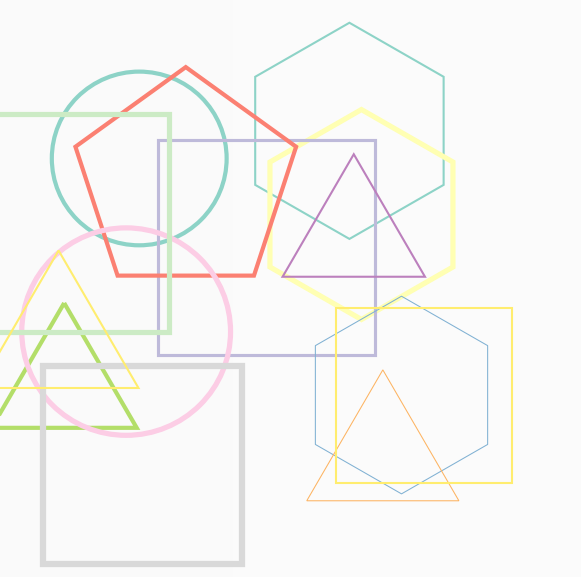[{"shape": "circle", "thickness": 2, "radius": 0.75, "center": [0.24, 0.725]}, {"shape": "hexagon", "thickness": 1, "radius": 0.94, "center": [0.601, 0.773]}, {"shape": "hexagon", "thickness": 2.5, "radius": 0.91, "center": [0.622, 0.628]}, {"shape": "square", "thickness": 1.5, "radius": 0.93, "center": [0.458, 0.571]}, {"shape": "pentagon", "thickness": 2, "radius": 1.0, "center": [0.32, 0.683]}, {"shape": "hexagon", "thickness": 0.5, "radius": 0.86, "center": [0.691, 0.315]}, {"shape": "triangle", "thickness": 0.5, "radius": 0.76, "center": [0.659, 0.208]}, {"shape": "triangle", "thickness": 2, "radius": 0.72, "center": [0.11, 0.33]}, {"shape": "circle", "thickness": 2.5, "radius": 0.9, "center": [0.217, 0.425]}, {"shape": "square", "thickness": 3, "radius": 0.86, "center": [0.246, 0.194]}, {"shape": "triangle", "thickness": 1, "radius": 0.71, "center": [0.609, 0.591]}, {"shape": "square", "thickness": 2.5, "radius": 0.94, "center": [0.102, 0.613]}, {"shape": "triangle", "thickness": 1, "radius": 0.79, "center": [0.101, 0.407]}, {"shape": "square", "thickness": 1, "radius": 0.76, "center": [0.73, 0.314]}]